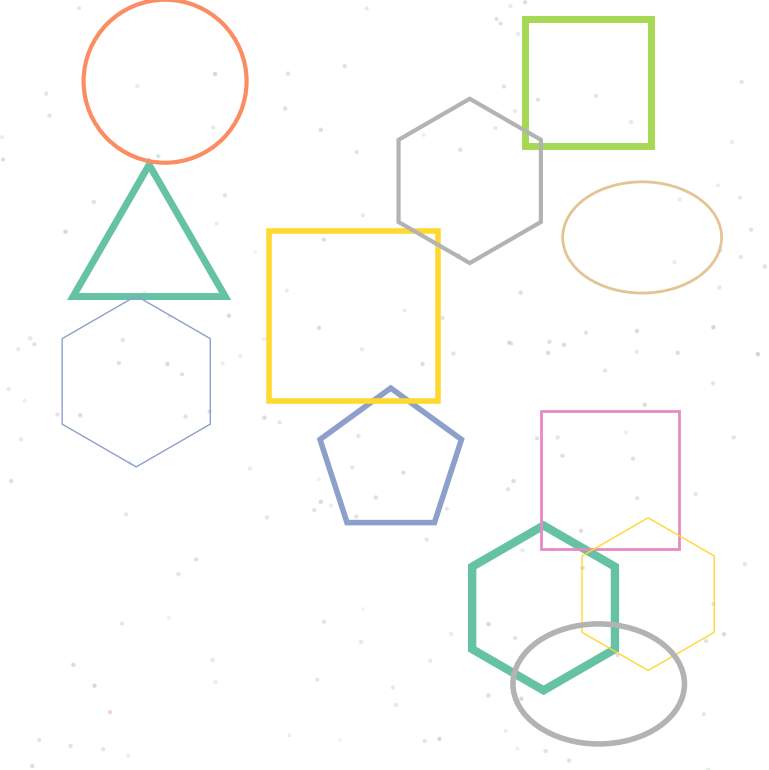[{"shape": "triangle", "thickness": 2.5, "radius": 0.57, "center": [0.194, 0.672]}, {"shape": "hexagon", "thickness": 3, "radius": 0.54, "center": [0.706, 0.21]}, {"shape": "circle", "thickness": 1.5, "radius": 0.53, "center": [0.214, 0.895]}, {"shape": "pentagon", "thickness": 2, "radius": 0.48, "center": [0.507, 0.399]}, {"shape": "hexagon", "thickness": 0.5, "radius": 0.56, "center": [0.177, 0.505]}, {"shape": "square", "thickness": 1, "radius": 0.45, "center": [0.792, 0.377]}, {"shape": "square", "thickness": 2.5, "radius": 0.41, "center": [0.764, 0.893]}, {"shape": "hexagon", "thickness": 0.5, "radius": 0.5, "center": [0.842, 0.228]}, {"shape": "square", "thickness": 2, "radius": 0.55, "center": [0.459, 0.59]}, {"shape": "oval", "thickness": 1, "radius": 0.52, "center": [0.834, 0.692]}, {"shape": "oval", "thickness": 2, "radius": 0.56, "center": [0.778, 0.112]}, {"shape": "hexagon", "thickness": 1.5, "radius": 0.53, "center": [0.61, 0.765]}]